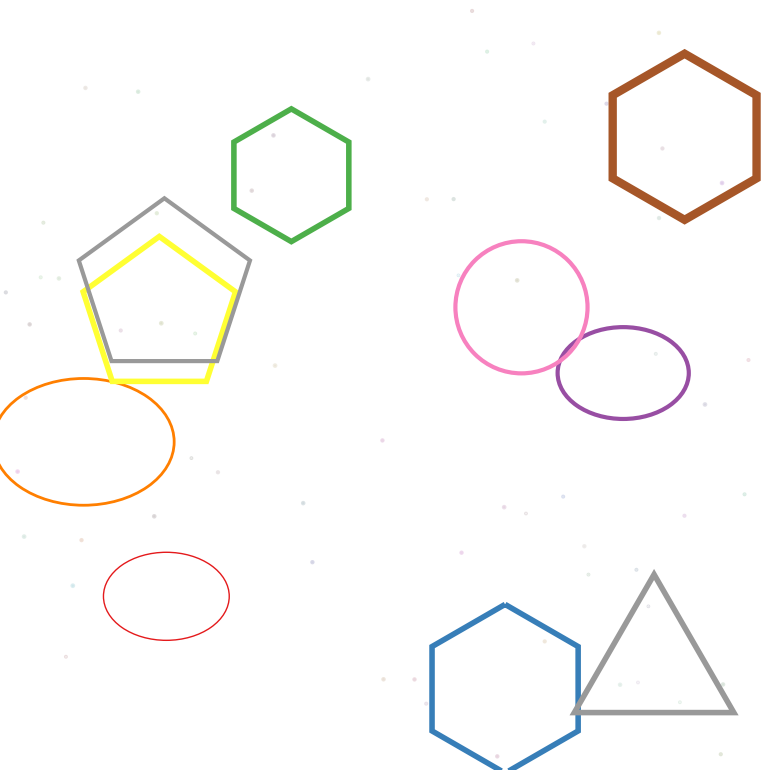[{"shape": "oval", "thickness": 0.5, "radius": 0.41, "center": [0.216, 0.226]}, {"shape": "hexagon", "thickness": 2, "radius": 0.55, "center": [0.656, 0.106]}, {"shape": "hexagon", "thickness": 2, "radius": 0.43, "center": [0.378, 0.772]}, {"shape": "oval", "thickness": 1.5, "radius": 0.43, "center": [0.809, 0.516]}, {"shape": "oval", "thickness": 1, "radius": 0.59, "center": [0.109, 0.426]}, {"shape": "pentagon", "thickness": 2, "radius": 0.52, "center": [0.207, 0.589]}, {"shape": "hexagon", "thickness": 3, "radius": 0.54, "center": [0.889, 0.822]}, {"shape": "circle", "thickness": 1.5, "radius": 0.43, "center": [0.677, 0.601]}, {"shape": "pentagon", "thickness": 1.5, "radius": 0.58, "center": [0.213, 0.626]}, {"shape": "triangle", "thickness": 2, "radius": 0.6, "center": [0.849, 0.134]}]